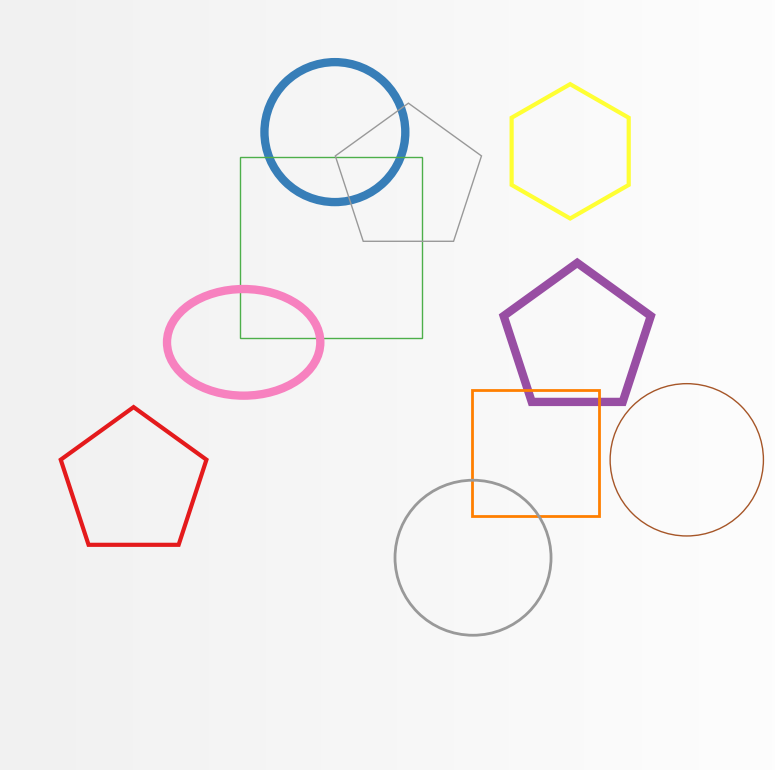[{"shape": "pentagon", "thickness": 1.5, "radius": 0.49, "center": [0.172, 0.372]}, {"shape": "circle", "thickness": 3, "radius": 0.45, "center": [0.432, 0.828]}, {"shape": "square", "thickness": 0.5, "radius": 0.59, "center": [0.427, 0.679]}, {"shape": "pentagon", "thickness": 3, "radius": 0.5, "center": [0.745, 0.559]}, {"shape": "square", "thickness": 1, "radius": 0.41, "center": [0.691, 0.411]}, {"shape": "hexagon", "thickness": 1.5, "radius": 0.44, "center": [0.736, 0.803]}, {"shape": "circle", "thickness": 0.5, "radius": 0.49, "center": [0.886, 0.403]}, {"shape": "oval", "thickness": 3, "radius": 0.49, "center": [0.314, 0.555]}, {"shape": "pentagon", "thickness": 0.5, "radius": 0.5, "center": [0.527, 0.767]}, {"shape": "circle", "thickness": 1, "radius": 0.5, "center": [0.61, 0.276]}]